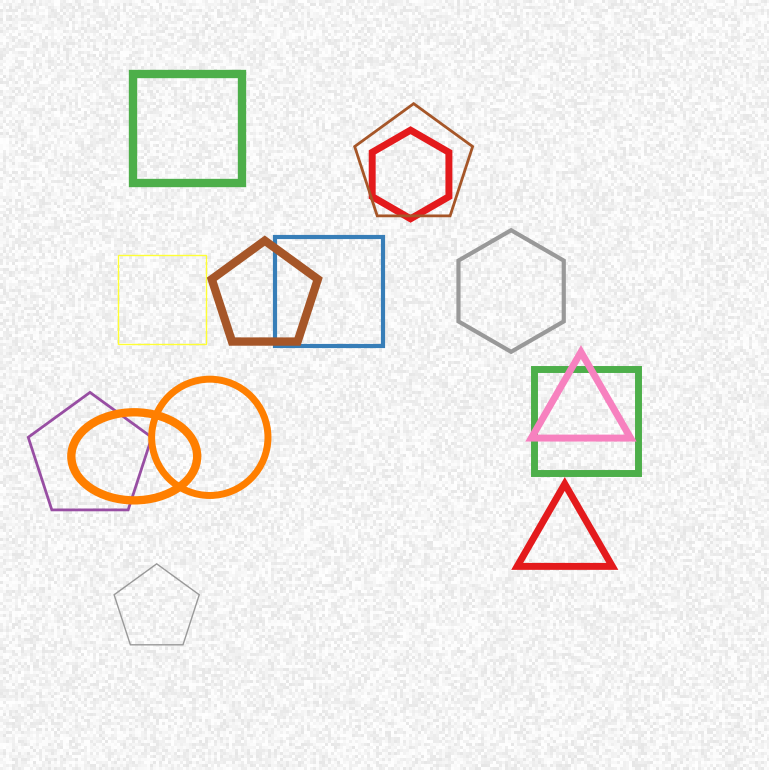[{"shape": "hexagon", "thickness": 2.5, "radius": 0.29, "center": [0.533, 0.773]}, {"shape": "triangle", "thickness": 2.5, "radius": 0.36, "center": [0.733, 0.3]}, {"shape": "square", "thickness": 1.5, "radius": 0.35, "center": [0.427, 0.622]}, {"shape": "square", "thickness": 3, "radius": 0.35, "center": [0.243, 0.833]}, {"shape": "square", "thickness": 2.5, "radius": 0.34, "center": [0.761, 0.453]}, {"shape": "pentagon", "thickness": 1, "radius": 0.42, "center": [0.117, 0.406]}, {"shape": "circle", "thickness": 2.5, "radius": 0.38, "center": [0.272, 0.432]}, {"shape": "oval", "thickness": 3, "radius": 0.41, "center": [0.174, 0.407]}, {"shape": "square", "thickness": 0.5, "radius": 0.29, "center": [0.21, 0.611]}, {"shape": "pentagon", "thickness": 3, "radius": 0.36, "center": [0.344, 0.615]}, {"shape": "pentagon", "thickness": 1, "radius": 0.4, "center": [0.537, 0.785]}, {"shape": "triangle", "thickness": 2.5, "radius": 0.37, "center": [0.755, 0.468]}, {"shape": "pentagon", "thickness": 0.5, "radius": 0.29, "center": [0.203, 0.21]}, {"shape": "hexagon", "thickness": 1.5, "radius": 0.39, "center": [0.664, 0.622]}]